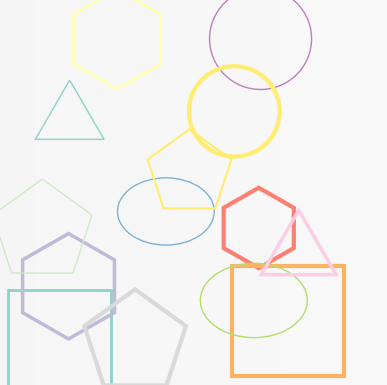[{"shape": "triangle", "thickness": 1, "radius": 0.51, "center": [0.18, 0.689]}, {"shape": "square", "thickness": 2, "radius": 0.67, "center": [0.154, 0.114]}, {"shape": "hexagon", "thickness": 2, "radius": 0.65, "center": [0.302, 0.898]}, {"shape": "hexagon", "thickness": 2.5, "radius": 0.68, "center": [0.177, 0.256]}, {"shape": "hexagon", "thickness": 3, "radius": 0.52, "center": [0.668, 0.408]}, {"shape": "oval", "thickness": 1, "radius": 0.62, "center": [0.428, 0.451]}, {"shape": "square", "thickness": 3, "radius": 0.72, "center": [0.743, 0.166]}, {"shape": "oval", "thickness": 1, "radius": 0.69, "center": [0.655, 0.22]}, {"shape": "triangle", "thickness": 2.5, "radius": 0.56, "center": [0.771, 0.342]}, {"shape": "pentagon", "thickness": 3, "radius": 0.69, "center": [0.349, 0.11]}, {"shape": "circle", "thickness": 1, "radius": 0.66, "center": [0.672, 0.899]}, {"shape": "pentagon", "thickness": 1, "radius": 0.67, "center": [0.109, 0.4]}, {"shape": "pentagon", "thickness": 1.5, "radius": 0.57, "center": [0.489, 0.551]}, {"shape": "circle", "thickness": 3, "radius": 0.59, "center": [0.605, 0.711]}]